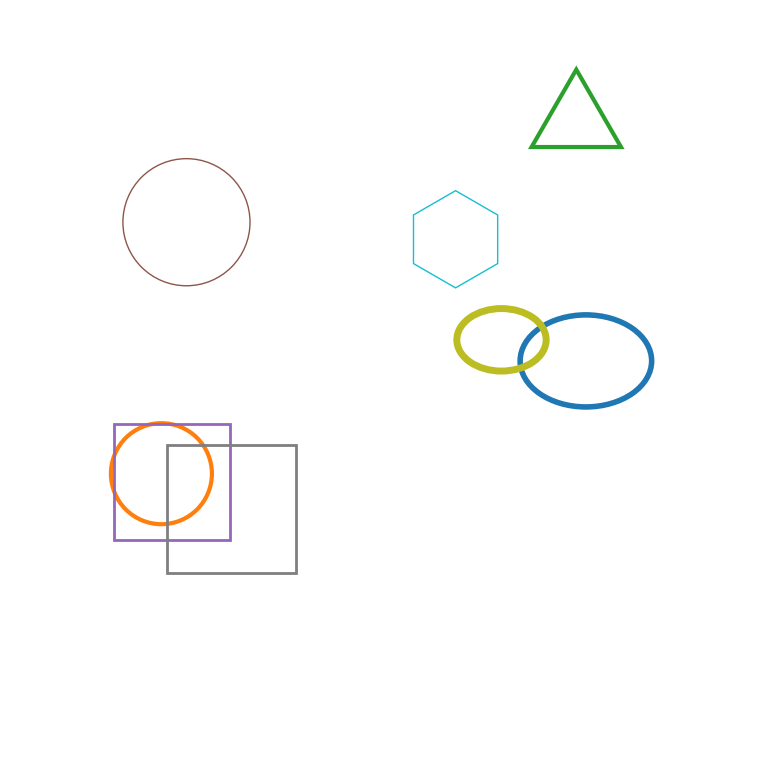[{"shape": "oval", "thickness": 2, "radius": 0.43, "center": [0.761, 0.531]}, {"shape": "circle", "thickness": 1.5, "radius": 0.33, "center": [0.21, 0.385]}, {"shape": "triangle", "thickness": 1.5, "radius": 0.34, "center": [0.748, 0.843]}, {"shape": "square", "thickness": 1, "radius": 0.38, "center": [0.224, 0.374]}, {"shape": "circle", "thickness": 0.5, "radius": 0.41, "center": [0.242, 0.711]}, {"shape": "square", "thickness": 1, "radius": 0.42, "center": [0.3, 0.339]}, {"shape": "oval", "thickness": 2.5, "radius": 0.29, "center": [0.651, 0.559]}, {"shape": "hexagon", "thickness": 0.5, "radius": 0.32, "center": [0.592, 0.689]}]